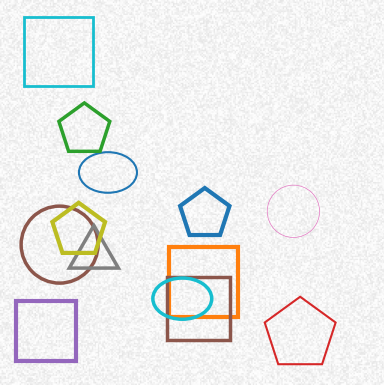[{"shape": "oval", "thickness": 1.5, "radius": 0.38, "center": [0.28, 0.552]}, {"shape": "pentagon", "thickness": 3, "radius": 0.34, "center": [0.532, 0.444]}, {"shape": "square", "thickness": 3, "radius": 0.45, "center": [0.528, 0.267]}, {"shape": "pentagon", "thickness": 2.5, "radius": 0.35, "center": [0.219, 0.663]}, {"shape": "pentagon", "thickness": 1.5, "radius": 0.48, "center": [0.78, 0.132]}, {"shape": "square", "thickness": 3, "radius": 0.39, "center": [0.119, 0.14]}, {"shape": "square", "thickness": 2.5, "radius": 0.41, "center": [0.516, 0.199]}, {"shape": "circle", "thickness": 2.5, "radius": 0.5, "center": [0.155, 0.365]}, {"shape": "circle", "thickness": 0.5, "radius": 0.34, "center": [0.762, 0.451]}, {"shape": "triangle", "thickness": 2.5, "radius": 0.37, "center": [0.244, 0.341]}, {"shape": "pentagon", "thickness": 3, "radius": 0.36, "center": [0.204, 0.401]}, {"shape": "square", "thickness": 2, "radius": 0.45, "center": [0.153, 0.867]}, {"shape": "oval", "thickness": 2.5, "radius": 0.38, "center": [0.473, 0.224]}]